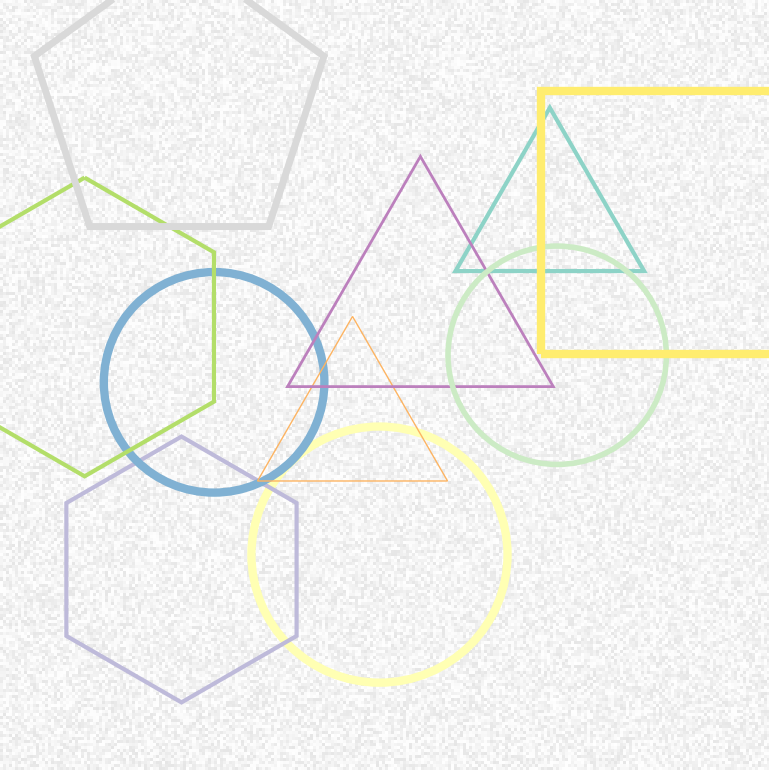[{"shape": "triangle", "thickness": 1.5, "radius": 0.71, "center": [0.714, 0.719]}, {"shape": "circle", "thickness": 3, "radius": 0.83, "center": [0.493, 0.28]}, {"shape": "hexagon", "thickness": 1.5, "radius": 0.86, "center": [0.236, 0.26]}, {"shape": "circle", "thickness": 3, "radius": 0.72, "center": [0.278, 0.503]}, {"shape": "triangle", "thickness": 0.5, "radius": 0.71, "center": [0.458, 0.447]}, {"shape": "hexagon", "thickness": 1.5, "radius": 0.97, "center": [0.11, 0.575]}, {"shape": "pentagon", "thickness": 2.5, "radius": 0.99, "center": [0.233, 0.866]}, {"shape": "triangle", "thickness": 1, "radius": 1.0, "center": [0.546, 0.598]}, {"shape": "circle", "thickness": 2, "radius": 0.71, "center": [0.724, 0.539]}, {"shape": "square", "thickness": 3, "radius": 0.85, "center": [0.873, 0.711]}]